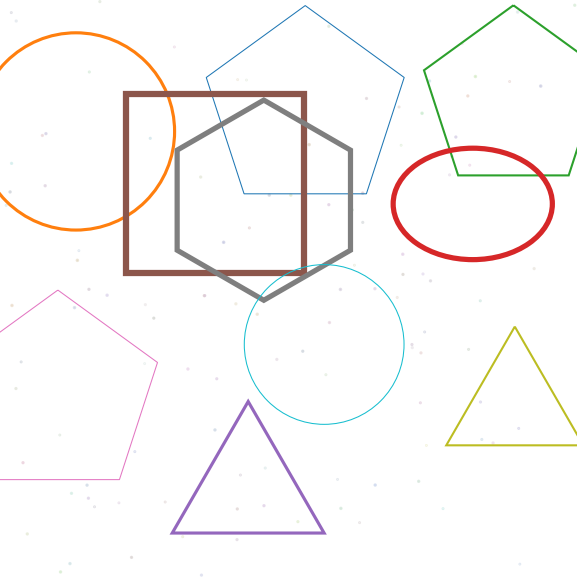[{"shape": "pentagon", "thickness": 0.5, "radius": 0.9, "center": [0.529, 0.809]}, {"shape": "circle", "thickness": 1.5, "radius": 0.85, "center": [0.132, 0.772]}, {"shape": "pentagon", "thickness": 1, "radius": 0.81, "center": [0.889, 0.827]}, {"shape": "oval", "thickness": 2.5, "radius": 0.69, "center": [0.819, 0.646]}, {"shape": "triangle", "thickness": 1.5, "radius": 0.76, "center": [0.43, 0.152]}, {"shape": "square", "thickness": 3, "radius": 0.77, "center": [0.372, 0.682]}, {"shape": "pentagon", "thickness": 0.5, "radius": 0.91, "center": [0.1, 0.315]}, {"shape": "hexagon", "thickness": 2.5, "radius": 0.87, "center": [0.457, 0.653]}, {"shape": "triangle", "thickness": 1, "radius": 0.69, "center": [0.891, 0.297]}, {"shape": "circle", "thickness": 0.5, "radius": 0.69, "center": [0.561, 0.403]}]